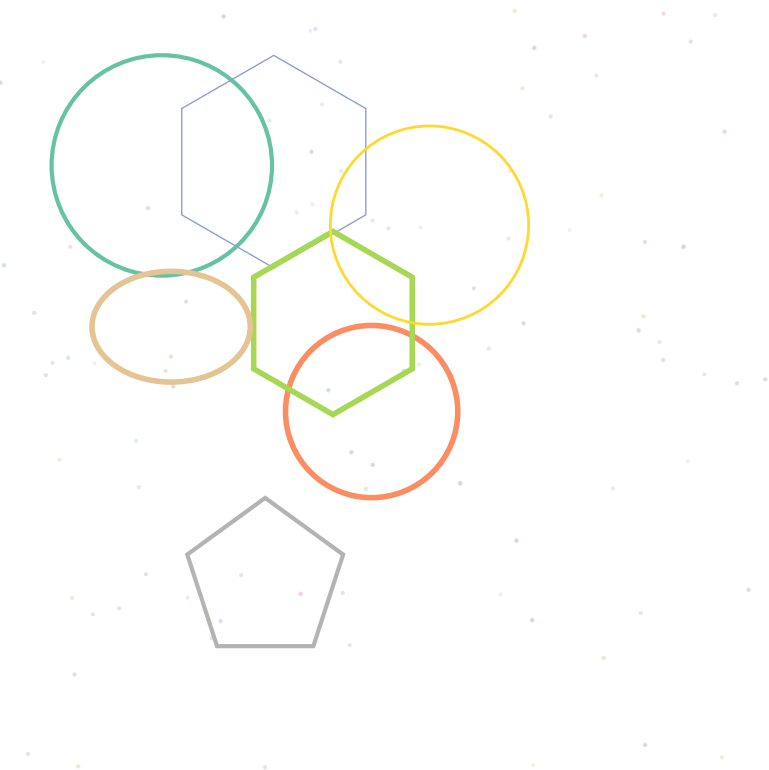[{"shape": "circle", "thickness": 1.5, "radius": 0.72, "center": [0.21, 0.785]}, {"shape": "circle", "thickness": 2, "radius": 0.56, "center": [0.483, 0.466]}, {"shape": "hexagon", "thickness": 0.5, "radius": 0.69, "center": [0.356, 0.79]}, {"shape": "hexagon", "thickness": 2, "radius": 0.59, "center": [0.432, 0.58]}, {"shape": "circle", "thickness": 1, "radius": 0.64, "center": [0.558, 0.708]}, {"shape": "oval", "thickness": 2, "radius": 0.51, "center": [0.222, 0.576]}, {"shape": "pentagon", "thickness": 1.5, "radius": 0.53, "center": [0.344, 0.247]}]